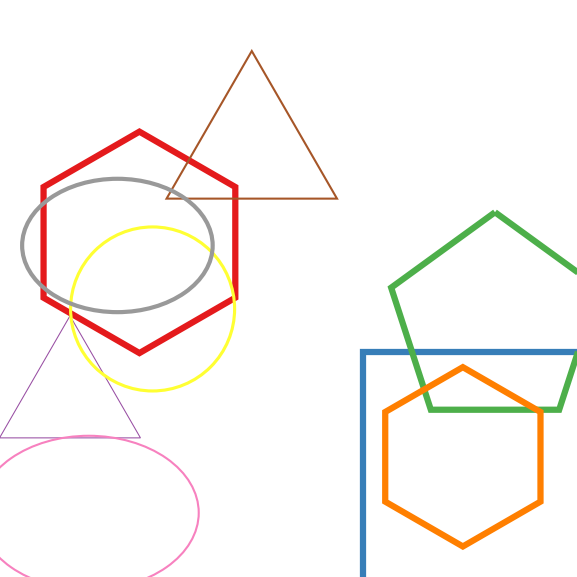[{"shape": "hexagon", "thickness": 3, "radius": 0.96, "center": [0.241, 0.579]}, {"shape": "square", "thickness": 3, "radius": 1.0, "center": [0.828, 0.189]}, {"shape": "pentagon", "thickness": 3, "radius": 0.95, "center": [0.857, 0.443]}, {"shape": "triangle", "thickness": 0.5, "radius": 0.7, "center": [0.121, 0.311]}, {"shape": "hexagon", "thickness": 3, "radius": 0.78, "center": [0.801, 0.208]}, {"shape": "circle", "thickness": 1.5, "radius": 0.71, "center": [0.264, 0.464]}, {"shape": "triangle", "thickness": 1, "radius": 0.85, "center": [0.436, 0.74]}, {"shape": "oval", "thickness": 1, "radius": 0.95, "center": [0.154, 0.111]}, {"shape": "oval", "thickness": 2, "radius": 0.82, "center": [0.203, 0.574]}]